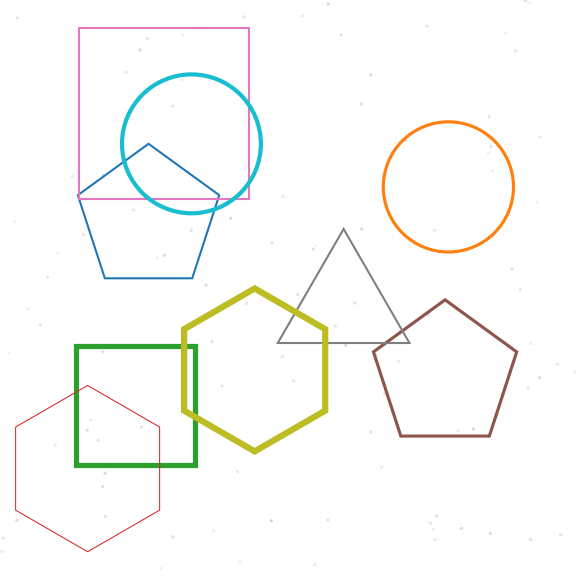[{"shape": "pentagon", "thickness": 1, "radius": 0.64, "center": [0.257, 0.621]}, {"shape": "circle", "thickness": 1.5, "radius": 0.56, "center": [0.776, 0.676]}, {"shape": "square", "thickness": 2.5, "radius": 0.52, "center": [0.234, 0.297]}, {"shape": "hexagon", "thickness": 0.5, "radius": 0.72, "center": [0.152, 0.188]}, {"shape": "pentagon", "thickness": 1.5, "radius": 0.65, "center": [0.771, 0.35]}, {"shape": "square", "thickness": 1, "radius": 0.74, "center": [0.284, 0.802]}, {"shape": "triangle", "thickness": 1, "radius": 0.66, "center": [0.595, 0.471]}, {"shape": "hexagon", "thickness": 3, "radius": 0.71, "center": [0.441, 0.359]}, {"shape": "circle", "thickness": 2, "radius": 0.6, "center": [0.331, 0.75]}]